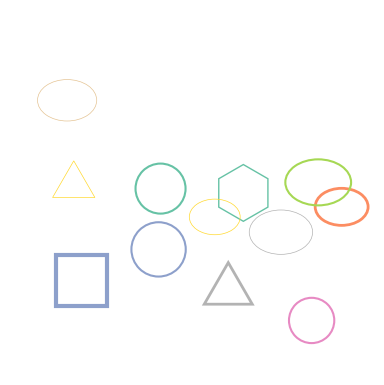[{"shape": "circle", "thickness": 1.5, "radius": 0.32, "center": [0.417, 0.51]}, {"shape": "hexagon", "thickness": 1, "radius": 0.37, "center": [0.632, 0.499]}, {"shape": "oval", "thickness": 2, "radius": 0.34, "center": [0.887, 0.463]}, {"shape": "square", "thickness": 3, "radius": 0.33, "center": [0.212, 0.27]}, {"shape": "circle", "thickness": 1.5, "radius": 0.35, "center": [0.412, 0.352]}, {"shape": "circle", "thickness": 1.5, "radius": 0.29, "center": [0.809, 0.168]}, {"shape": "oval", "thickness": 1.5, "radius": 0.43, "center": [0.827, 0.526]}, {"shape": "oval", "thickness": 0.5, "radius": 0.33, "center": [0.558, 0.437]}, {"shape": "triangle", "thickness": 0.5, "radius": 0.32, "center": [0.192, 0.519]}, {"shape": "oval", "thickness": 0.5, "radius": 0.38, "center": [0.174, 0.74]}, {"shape": "oval", "thickness": 0.5, "radius": 0.41, "center": [0.73, 0.397]}, {"shape": "triangle", "thickness": 2, "radius": 0.36, "center": [0.593, 0.246]}]